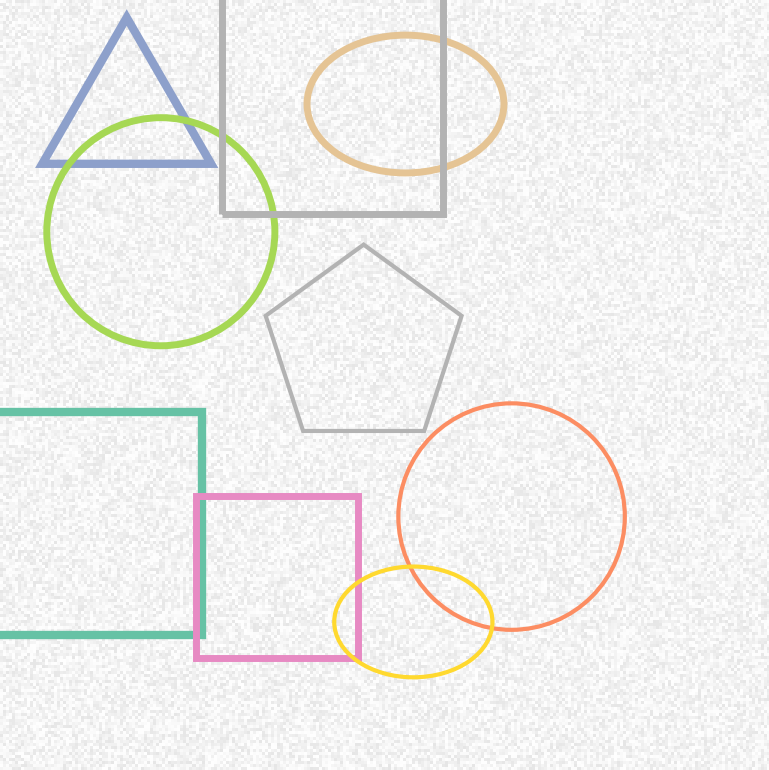[{"shape": "square", "thickness": 3, "radius": 0.72, "center": [0.118, 0.32]}, {"shape": "circle", "thickness": 1.5, "radius": 0.74, "center": [0.664, 0.329]}, {"shape": "triangle", "thickness": 3, "radius": 0.63, "center": [0.165, 0.851]}, {"shape": "square", "thickness": 2.5, "radius": 0.53, "center": [0.36, 0.251]}, {"shape": "circle", "thickness": 2.5, "radius": 0.74, "center": [0.209, 0.699]}, {"shape": "oval", "thickness": 1.5, "radius": 0.51, "center": [0.537, 0.192]}, {"shape": "oval", "thickness": 2.5, "radius": 0.64, "center": [0.527, 0.865]}, {"shape": "square", "thickness": 2.5, "radius": 0.72, "center": [0.432, 0.865]}, {"shape": "pentagon", "thickness": 1.5, "radius": 0.67, "center": [0.472, 0.549]}]